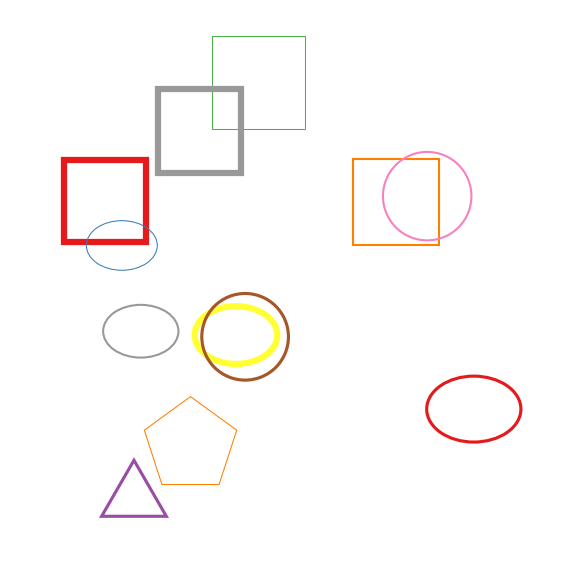[{"shape": "square", "thickness": 3, "radius": 0.35, "center": [0.182, 0.65]}, {"shape": "oval", "thickness": 1.5, "radius": 0.41, "center": [0.82, 0.291]}, {"shape": "oval", "thickness": 0.5, "radius": 0.31, "center": [0.211, 0.574]}, {"shape": "square", "thickness": 0.5, "radius": 0.4, "center": [0.448, 0.856]}, {"shape": "triangle", "thickness": 1.5, "radius": 0.32, "center": [0.232, 0.137]}, {"shape": "square", "thickness": 1, "radius": 0.37, "center": [0.686, 0.649]}, {"shape": "pentagon", "thickness": 0.5, "radius": 0.42, "center": [0.33, 0.228]}, {"shape": "oval", "thickness": 3, "radius": 0.36, "center": [0.409, 0.419]}, {"shape": "circle", "thickness": 1.5, "radius": 0.38, "center": [0.424, 0.416]}, {"shape": "circle", "thickness": 1, "radius": 0.38, "center": [0.74, 0.659]}, {"shape": "square", "thickness": 3, "radius": 0.36, "center": [0.345, 0.772]}, {"shape": "oval", "thickness": 1, "radius": 0.33, "center": [0.244, 0.426]}]